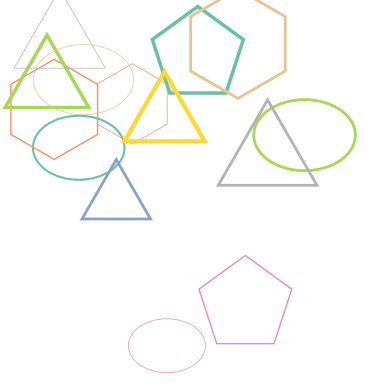[{"shape": "oval", "thickness": 1.5, "radius": 0.59, "center": [0.205, 0.616]}, {"shape": "pentagon", "thickness": 2.5, "radius": 0.62, "center": [0.514, 0.859]}, {"shape": "hexagon", "thickness": 1, "radius": 0.65, "center": [0.141, 0.716]}, {"shape": "hexagon", "thickness": 0.5, "radius": 0.52, "center": [0.344, 0.73]}, {"shape": "triangle", "thickness": 2, "radius": 0.51, "center": [0.302, 0.483]}, {"shape": "pentagon", "thickness": 1, "radius": 0.63, "center": [0.637, 0.21]}, {"shape": "oval", "thickness": 0.5, "radius": 0.5, "center": [0.434, 0.102]}, {"shape": "oval", "thickness": 2, "radius": 0.66, "center": [0.791, 0.649]}, {"shape": "triangle", "thickness": 2.5, "radius": 0.63, "center": [0.122, 0.783]}, {"shape": "triangle", "thickness": 3, "radius": 0.6, "center": [0.427, 0.693]}, {"shape": "oval", "thickness": 0.5, "radius": 0.65, "center": [0.217, 0.793]}, {"shape": "hexagon", "thickness": 2, "radius": 0.71, "center": [0.618, 0.886]}, {"shape": "triangle", "thickness": 0.5, "radius": 0.69, "center": [0.155, 0.891]}, {"shape": "triangle", "thickness": 2, "radius": 0.74, "center": [0.695, 0.593]}]